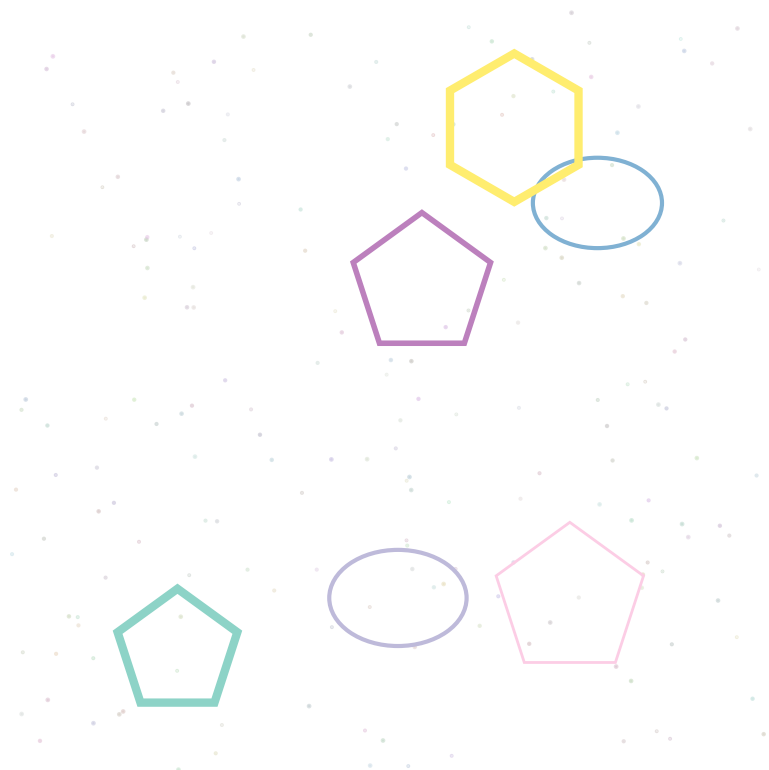[{"shape": "pentagon", "thickness": 3, "radius": 0.41, "center": [0.23, 0.154]}, {"shape": "oval", "thickness": 1.5, "radius": 0.45, "center": [0.517, 0.223]}, {"shape": "oval", "thickness": 1.5, "radius": 0.42, "center": [0.776, 0.736]}, {"shape": "pentagon", "thickness": 1, "radius": 0.5, "center": [0.74, 0.221]}, {"shape": "pentagon", "thickness": 2, "radius": 0.47, "center": [0.548, 0.63]}, {"shape": "hexagon", "thickness": 3, "radius": 0.48, "center": [0.668, 0.834]}]